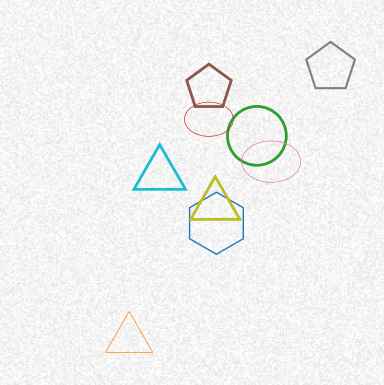[{"shape": "hexagon", "thickness": 1, "radius": 0.4, "center": [0.562, 0.42]}, {"shape": "triangle", "thickness": 0.5, "radius": 0.35, "center": [0.336, 0.12]}, {"shape": "circle", "thickness": 2, "radius": 0.38, "center": [0.667, 0.647]}, {"shape": "oval", "thickness": 0.5, "radius": 0.32, "center": [0.543, 0.69]}, {"shape": "pentagon", "thickness": 2, "radius": 0.3, "center": [0.543, 0.773]}, {"shape": "oval", "thickness": 0.5, "radius": 0.38, "center": [0.704, 0.58]}, {"shape": "pentagon", "thickness": 1.5, "radius": 0.33, "center": [0.859, 0.825]}, {"shape": "triangle", "thickness": 2, "radius": 0.37, "center": [0.559, 0.467]}, {"shape": "triangle", "thickness": 2, "radius": 0.39, "center": [0.415, 0.547]}]